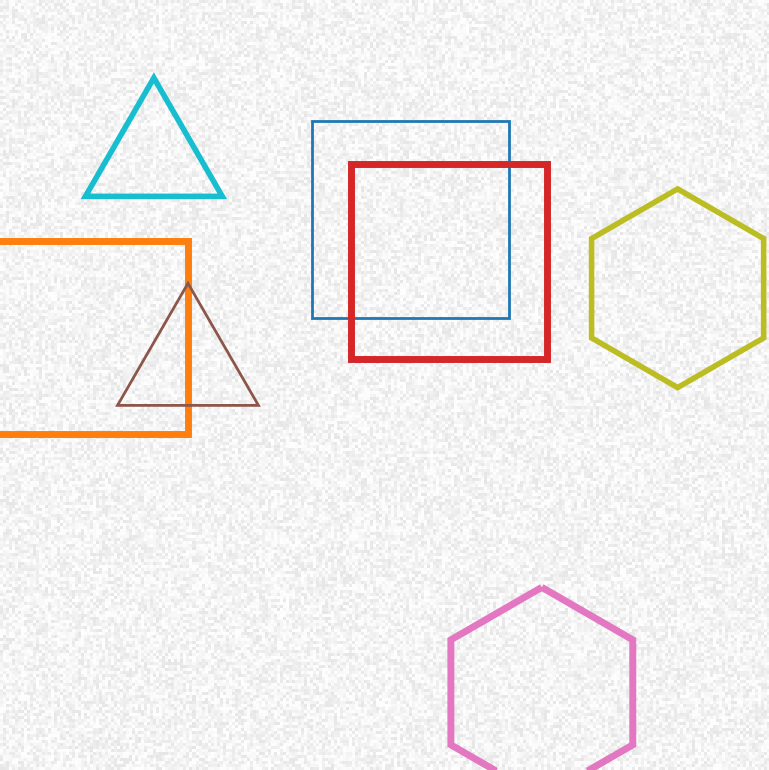[{"shape": "square", "thickness": 1, "radius": 0.64, "center": [0.533, 0.715]}, {"shape": "square", "thickness": 2.5, "radius": 0.63, "center": [0.119, 0.562]}, {"shape": "square", "thickness": 2.5, "radius": 0.64, "center": [0.583, 0.66]}, {"shape": "triangle", "thickness": 1, "radius": 0.53, "center": [0.244, 0.526]}, {"shape": "hexagon", "thickness": 2.5, "radius": 0.68, "center": [0.704, 0.101]}, {"shape": "hexagon", "thickness": 2, "radius": 0.65, "center": [0.88, 0.626]}, {"shape": "triangle", "thickness": 2, "radius": 0.51, "center": [0.2, 0.796]}]